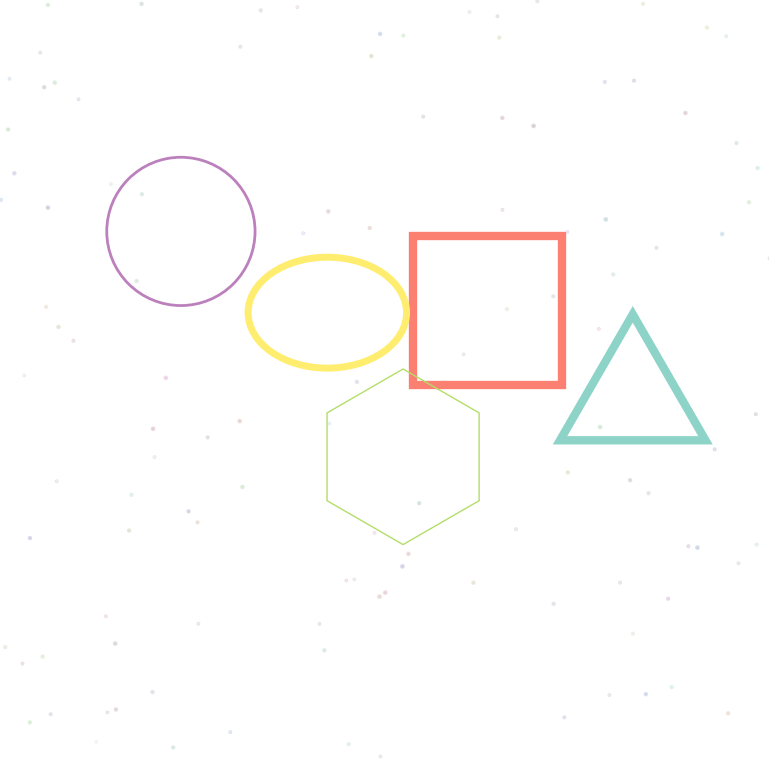[{"shape": "triangle", "thickness": 3, "radius": 0.55, "center": [0.822, 0.483]}, {"shape": "square", "thickness": 3, "radius": 0.48, "center": [0.633, 0.596]}, {"shape": "hexagon", "thickness": 0.5, "radius": 0.57, "center": [0.523, 0.407]}, {"shape": "circle", "thickness": 1, "radius": 0.48, "center": [0.235, 0.699]}, {"shape": "oval", "thickness": 2.5, "radius": 0.51, "center": [0.425, 0.594]}]